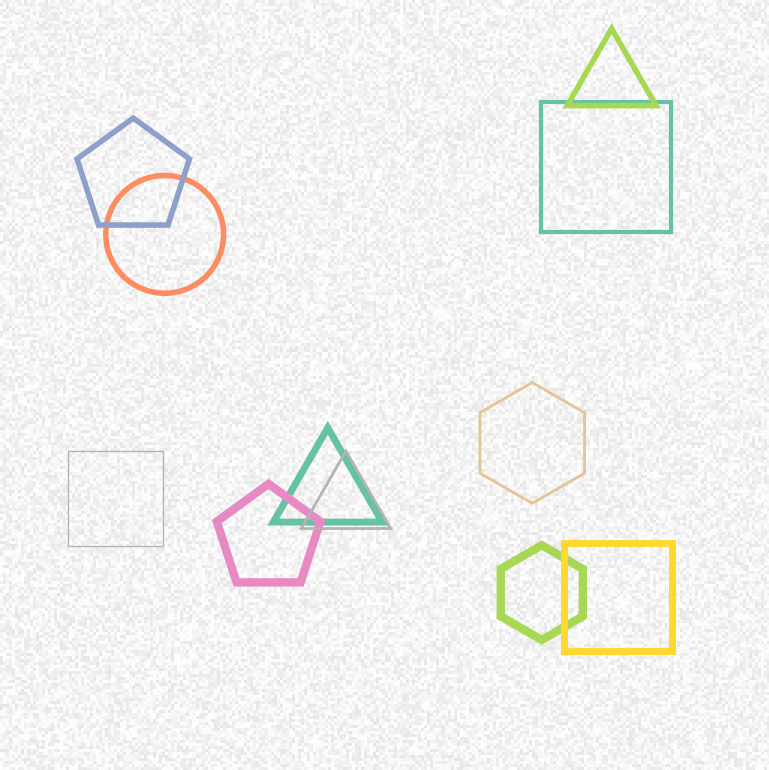[{"shape": "triangle", "thickness": 2.5, "radius": 0.41, "center": [0.426, 0.363]}, {"shape": "square", "thickness": 1.5, "radius": 0.42, "center": [0.787, 0.783]}, {"shape": "circle", "thickness": 2, "radius": 0.38, "center": [0.214, 0.696]}, {"shape": "pentagon", "thickness": 2, "radius": 0.38, "center": [0.173, 0.77]}, {"shape": "pentagon", "thickness": 3, "radius": 0.35, "center": [0.349, 0.301]}, {"shape": "triangle", "thickness": 2, "radius": 0.33, "center": [0.794, 0.896]}, {"shape": "hexagon", "thickness": 3, "radius": 0.31, "center": [0.704, 0.23]}, {"shape": "square", "thickness": 2.5, "radius": 0.35, "center": [0.803, 0.224]}, {"shape": "hexagon", "thickness": 1, "radius": 0.39, "center": [0.691, 0.425]}, {"shape": "square", "thickness": 0.5, "radius": 0.31, "center": [0.15, 0.353]}, {"shape": "triangle", "thickness": 1, "radius": 0.34, "center": [0.449, 0.347]}]